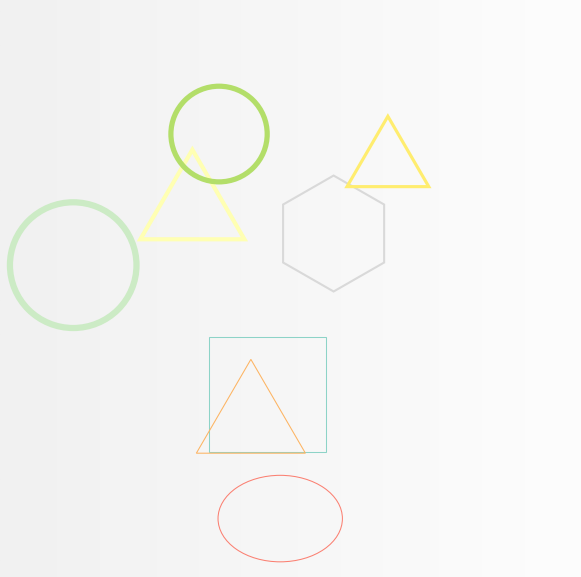[{"shape": "square", "thickness": 0.5, "radius": 0.5, "center": [0.46, 0.315]}, {"shape": "triangle", "thickness": 2, "radius": 0.52, "center": [0.331, 0.636]}, {"shape": "oval", "thickness": 0.5, "radius": 0.53, "center": [0.482, 0.101]}, {"shape": "triangle", "thickness": 0.5, "radius": 0.54, "center": [0.432, 0.269]}, {"shape": "circle", "thickness": 2.5, "radius": 0.41, "center": [0.377, 0.767]}, {"shape": "hexagon", "thickness": 1, "radius": 0.5, "center": [0.574, 0.595]}, {"shape": "circle", "thickness": 3, "radius": 0.54, "center": [0.126, 0.54]}, {"shape": "triangle", "thickness": 1.5, "radius": 0.41, "center": [0.667, 0.717]}]